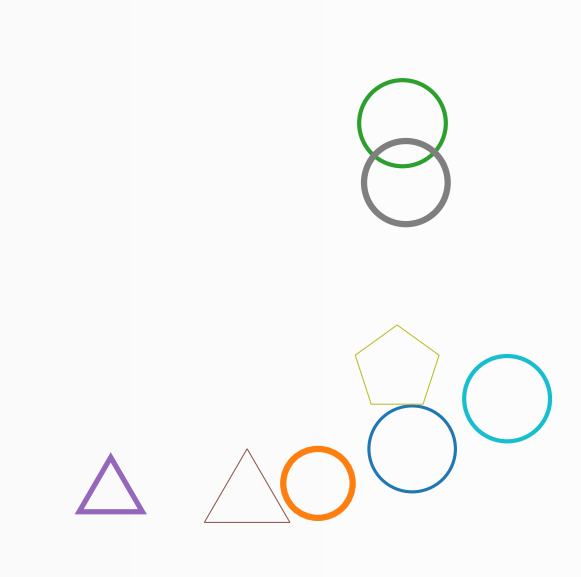[{"shape": "circle", "thickness": 1.5, "radius": 0.37, "center": [0.709, 0.222]}, {"shape": "circle", "thickness": 3, "radius": 0.3, "center": [0.547, 0.162]}, {"shape": "circle", "thickness": 2, "radius": 0.37, "center": [0.692, 0.786]}, {"shape": "triangle", "thickness": 2.5, "radius": 0.31, "center": [0.191, 0.144]}, {"shape": "triangle", "thickness": 0.5, "radius": 0.43, "center": [0.425, 0.137]}, {"shape": "circle", "thickness": 3, "radius": 0.36, "center": [0.698, 0.683]}, {"shape": "pentagon", "thickness": 0.5, "radius": 0.38, "center": [0.683, 0.361]}, {"shape": "circle", "thickness": 2, "radius": 0.37, "center": [0.872, 0.309]}]